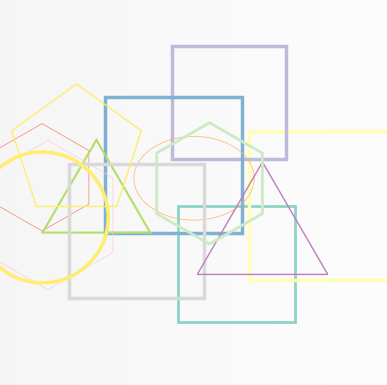[{"shape": "square", "thickness": 2, "radius": 0.75, "center": [0.61, 0.313]}, {"shape": "square", "thickness": 2.5, "radius": 0.97, "center": [0.835, 0.467]}, {"shape": "square", "thickness": 2.5, "radius": 0.73, "center": [0.59, 0.733]}, {"shape": "hexagon", "thickness": 0.5, "radius": 0.7, "center": [0.108, 0.539]}, {"shape": "square", "thickness": 2.5, "radius": 0.88, "center": [0.448, 0.571]}, {"shape": "oval", "thickness": 0.5, "radius": 0.78, "center": [0.501, 0.537]}, {"shape": "triangle", "thickness": 1.5, "radius": 0.8, "center": [0.249, 0.476]}, {"shape": "hexagon", "thickness": 0.5, "radius": 0.97, "center": [0.124, 0.442]}, {"shape": "square", "thickness": 2.5, "radius": 0.87, "center": [0.353, 0.401]}, {"shape": "triangle", "thickness": 1, "radius": 0.97, "center": [0.677, 0.384]}, {"shape": "hexagon", "thickness": 2, "radius": 0.79, "center": [0.541, 0.524]}, {"shape": "circle", "thickness": 2.5, "radius": 0.85, "center": [0.109, 0.435]}, {"shape": "pentagon", "thickness": 1, "radius": 0.88, "center": [0.197, 0.606]}]